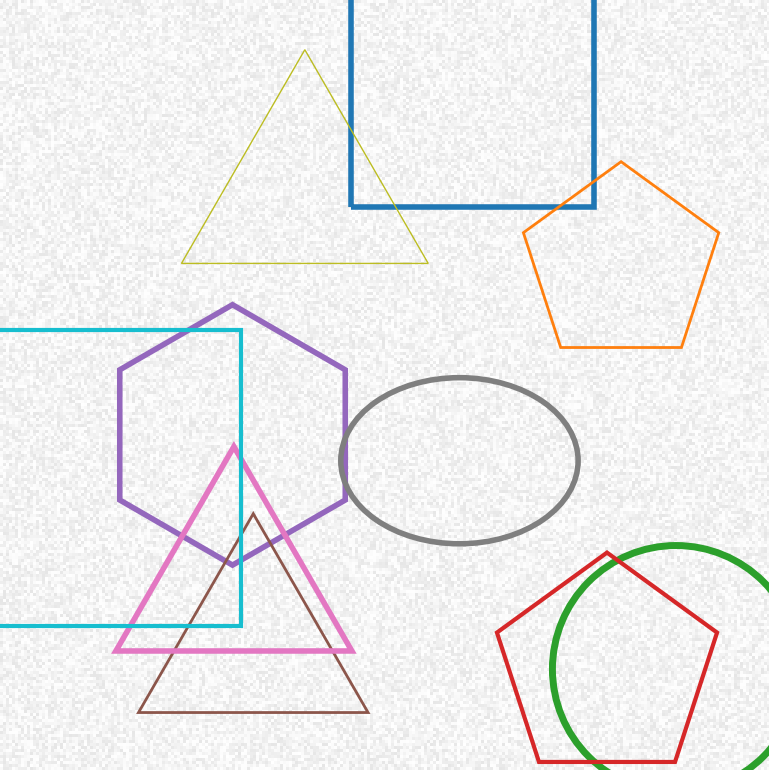[{"shape": "square", "thickness": 2, "radius": 0.79, "center": [0.613, 0.889]}, {"shape": "pentagon", "thickness": 1, "radius": 0.67, "center": [0.807, 0.657]}, {"shape": "circle", "thickness": 2.5, "radius": 0.8, "center": [0.878, 0.131]}, {"shape": "pentagon", "thickness": 1.5, "radius": 0.75, "center": [0.788, 0.132]}, {"shape": "hexagon", "thickness": 2, "radius": 0.85, "center": [0.302, 0.435]}, {"shape": "triangle", "thickness": 1, "radius": 0.86, "center": [0.329, 0.161]}, {"shape": "triangle", "thickness": 2, "radius": 0.88, "center": [0.304, 0.243]}, {"shape": "oval", "thickness": 2, "radius": 0.77, "center": [0.597, 0.402]}, {"shape": "triangle", "thickness": 0.5, "radius": 0.93, "center": [0.396, 0.75]}, {"shape": "square", "thickness": 1.5, "radius": 0.96, "center": [0.121, 0.379]}]